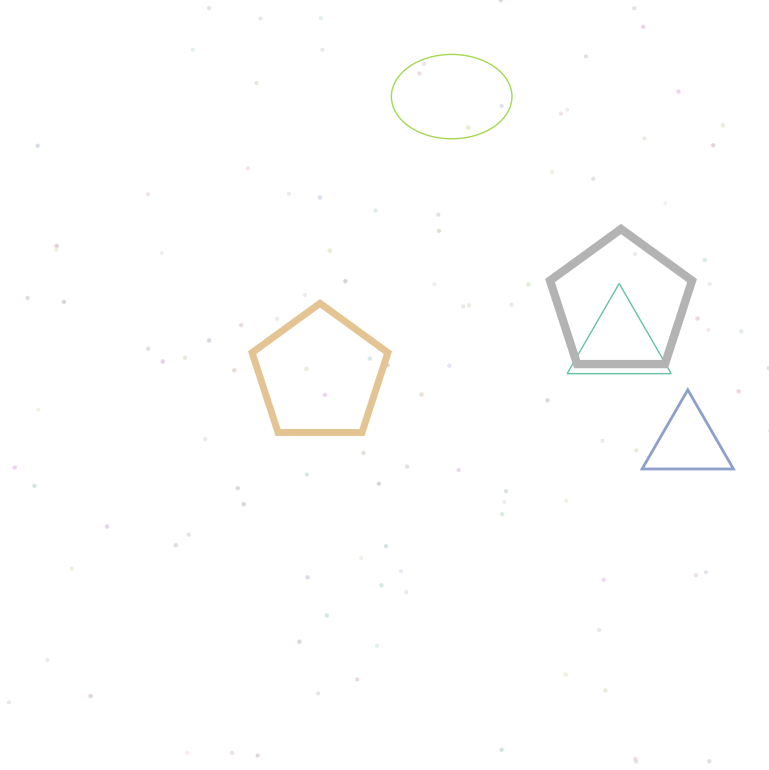[{"shape": "triangle", "thickness": 0.5, "radius": 0.39, "center": [0.804, 0.554]}, {"shape": "triangle", "thickness": 1, "radius": 0.34, "center": [0.893, 0.425]}, {"shape": "oval", "thickness": 0.5, "radius": 0.39, "center": [0.587, 0.875]}, {"shape": "pentagon", "thickness": 2.5, "radius": 0.46, "center": [0.416, 0.513]}, {"shape": "pentagon", "thickness": 3, "radius": 0.48, "center": [0.807, 0.606]}]